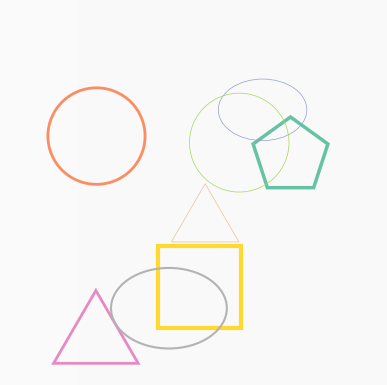[{"shape": "pentagon", "thickness": 2.5, "radius": 0.51, "center": [0.75, 0.595]}, {"shape": "circle", "thickness": 2, "radius": 0.63, "center": [0.249, 0.647]}, {"shape": "oval", "thickness": 0.5, "radius": 0.57, "center": [0.678, 0.715]}, {"shape": "triangle", "thickness": 2, "radius": 0.63, "center": [0.247, 0.119]}, {"shape": "circle", "thickness": 0.5, "radius": 0.64, "center": [0.617, 0.63]}, {"shape": "square", "thickness": 3, "radius": 0.54, "center": [0.514, 0.255]}, {"shape": "triangle", "thickness": 0.5, "radius": 0.5, "center": [0.529, 0.422]}, {"shape": "oval", "thickness": 1.5, "radius": 0.75, "center": [0.436, 0.199]}]